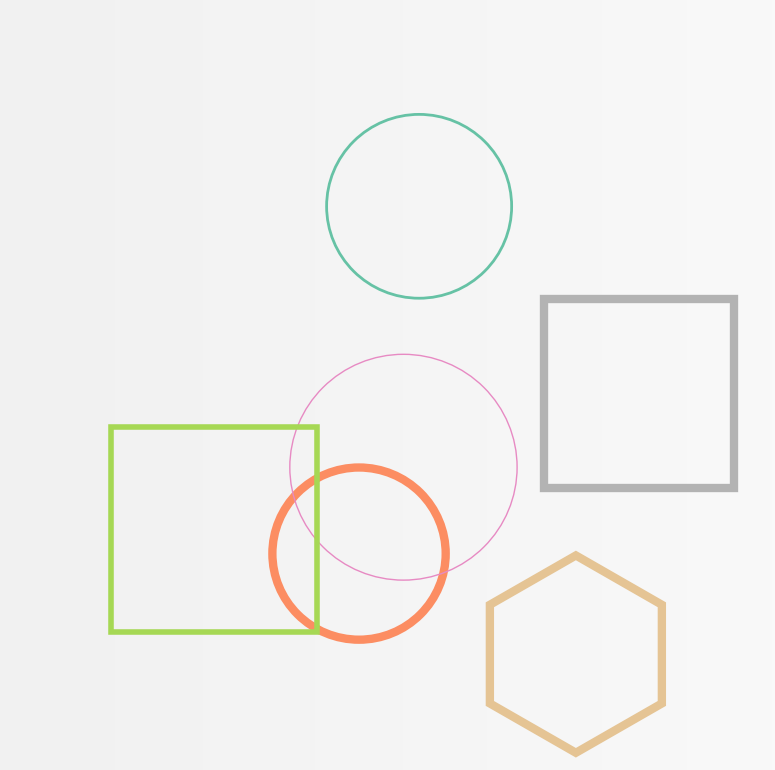[{"shape": "circle", "thickness": 1, "radius": 0.6, "center": [0.541, 0.732]}, {"shape": "circle", "thickness": 3, "radius": 0.56, "center": [0.463, 0.281]}, {"shape": "circle", "thickness": 0.5, "radius": 0.73, "center": [0.521, 0.393]}, {"shape": "square", "thickness": 2, "radius": 0.67, "center": [0.276, 0.313]}, {"shape": "hexagon", "thickness": 3, "radius": 0.64, "center": [0.743, 0.151]}, {"shape": "square", "thickness": 3, "radius": 0.61, "center": [0.825, 0.489]}]